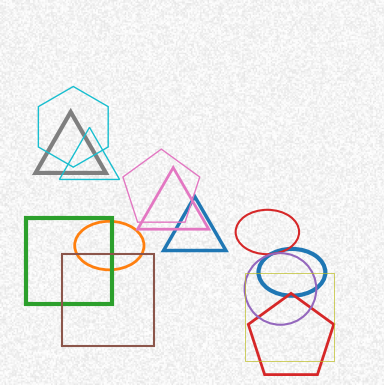[{"shape": "oval", "thickness": 3, "radius": 0.43, "center": [0.758, 0.293]}, {"shape": "triangle", "thickness": 2.5, "radius": 0.47, "center": [0.506, 0.396]}, {"shape": "oval", "thickness": 2, "radius": 0.45, "center": [0.284, 0.362]}, {"shape": "square", "thickness": 3, "radius": 0.56, "center": [0.179, 0.322]}, {"shape": "pentagon", "thickness": 2, "radius": 0.58, "center": [0.756, 0.121]}, {"shape": "oval", "thickness": 1.5, "radius": 0.41, "center": [0.694, 0.397]}, {"shape": "circle", "thickness": 1.5, "radius": 0.47, "center": [0.729, 0.25]}, {"shape": "square", "thickness": 1.5, "radius": 0.6, "center": [0.281, 0.221]}, {"shape": "pentagon", "thickness": 1, "radius": 0.52, "center": [0.419, 0.508]}, {"shape": "triangle", "thickness": 2, "radius": 0.53, "center": [0.45, 0.458]}, {"shape": "triangle", "thickness": 3, "radius": 0.53, "center": [0.184, 0.604]}, {"shape": "square", "thickness": 0.5, "radius": 0.57, "center": [0.752, 0.176]}, {"shape": "hexagon", "thickness": 1, "radius": 0.52, "center": [0.19, 0.671]}, {"shape": "triangle", "thickness": 1, "radius": 0.45, "center": [0.232, 0.579]}]